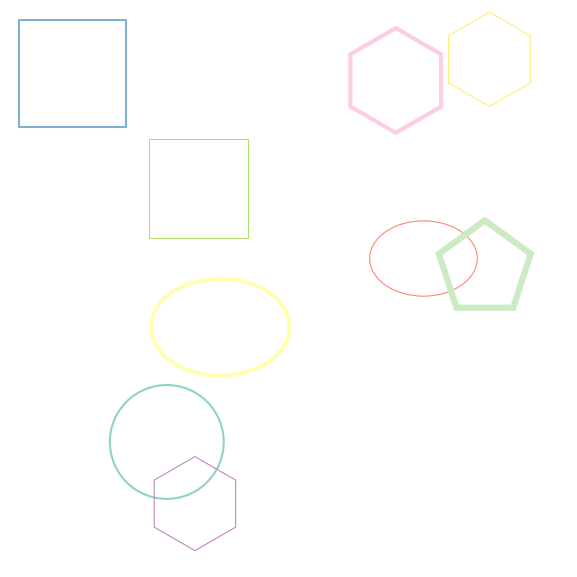[{"shape": "circle", "thickness": 1, "radius": 0.49, "center": [0.289, 0.234]}, {"shape": "oval", "thickness": 2, "radius": 0.6, "center": [0.382, 0.433]}, {"shape": "oval", "thickness": 0.5, "radius": 0.47, "center": [0.733, 0.552]}, {"shape": "square", "thickness": 1, "radius": 0.46, "center": [0.125, 0.872]}, {"shape": "square", "thickness": 0.5, "radius": 0.43, "center": [0.344, 0.673]}, {"shape": "hexagon", "thickness": 2, "radius": 0.45, "center": [0.685, 0.86]}, {"shape": "hexagon", "thickness": 0.5, "radius": 0.41, "center": [0.338, 0.127]}, {"shape": "pentagon", "thickness": 3, "radius": 0.42, "center": [0.84, 0.534]}, {"shape": "hexagon", "thickness": 0.5, "radius": 0.41, "center": [0.847, 0.896]}]